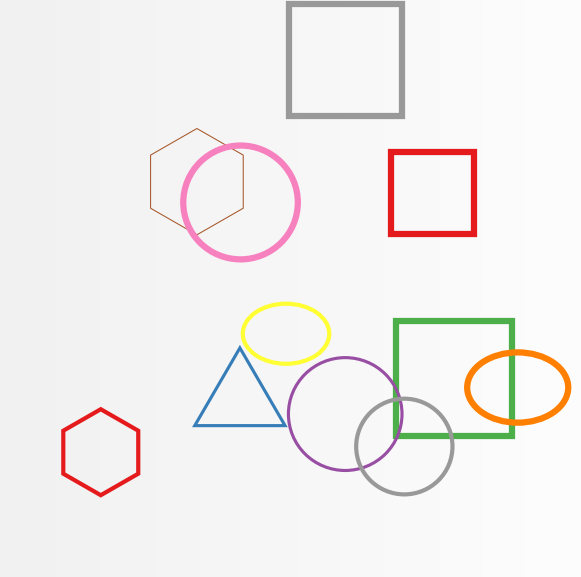[{"shape": "hexagon", "thickness": 2, "radius": 0.37, "center": [0.173, 0.216]}, {"shape": "square", "thickness": 3, "radius": 0.36, "center": [0.744, 0.665]}, {"shape": "triangle", "thickness": 1.5, "radius": 0.45, "center": [0.413, 0.307]}, {"shape": "square", "thickness": 3, "radius": 0.5, "center": [0.781, 0.344]}, {"shape": "circle", "thickness": 1.5, "radius": 0.49, "center": [0.594, 0.282]}, {"shape": "oval", "thickness": 3, "radius": 0.43, "center": [0.891, 0.328]}, {"shape": "oval", "thickness": 2, "radius": 0.37, "center": [0.492, 0.421]}, {"shape": "hexagon", "thickness": 0.5, "radius": 0.46, "center": [0.339, 0.685]}, {"shape": "circle", "thickness": 3, "radius": 0.49, "center": [0.414, 0.649]}, {"shape": "circle", "thickness": 2, "radius": 0.41, "center": [0.696, 0.226]}, {"shape": "square", "thickness": 3, "radius": 0.48, "center": [0.594, 0.895]}]